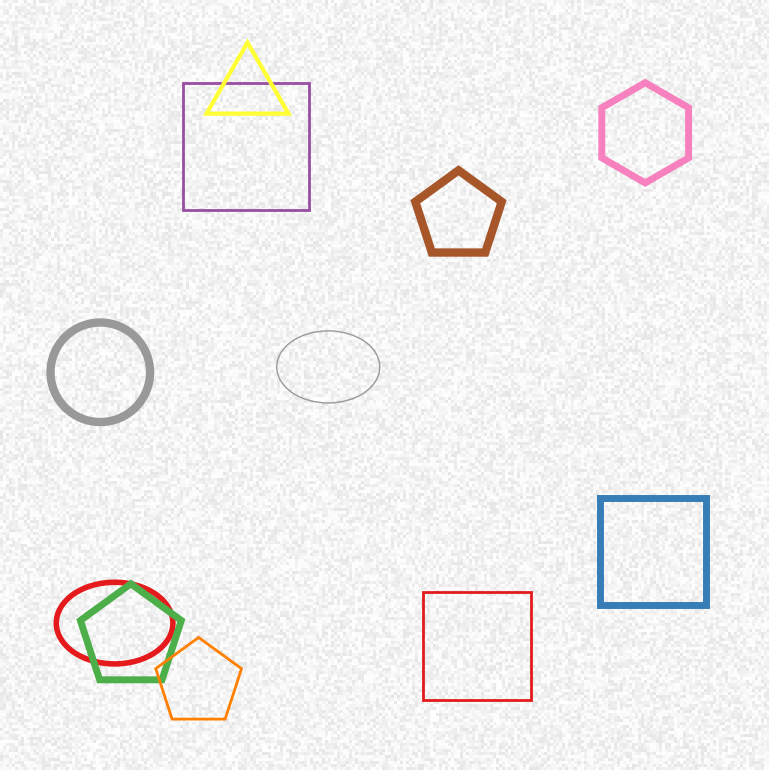[{"shape": "oval", "thickness": 2, "radius": 0.38, "center": [0.149, 0.191]}, {"shape": "square", "thickness": 1, "radius": 0.35, "center": [0.619, 0.161]}, {"shape": "square", "thickness": 2.5, "radius": 0.35, "center": [0.848, 0.284]}, {"shape": "pentagon", "thickness": 2.5, "radius": 0.34, "center": [0.17, 0.173]}, {"shape": "square", "thickness": 1, "radius": 0.41, "center": [0.319, 0.81]}, {"shape": "pentagon", "thickness": 1, "radius": 0.29, "center": [0.258, 0.114]}, {"shape": "triangle", "thickness": 1.5, "radius": 0.31, "center": [0.321, 0.883]}, {"shape": "pentagon", "thickness": 3, "radius": 0.3, "center": [0.596, 0.72]}, {"shape": "hexagon", "thickness": 2.5, "radius": 0.33, "center": [0.838, 0.828]}, {"shape": "circle", "thickness": 3, "radius": 0.32, "center": [0.13, 0.517]}, {"shape": "oval", "thickness": 0.5, "radius": 0.33, "center": [0.426, 0.523]}]